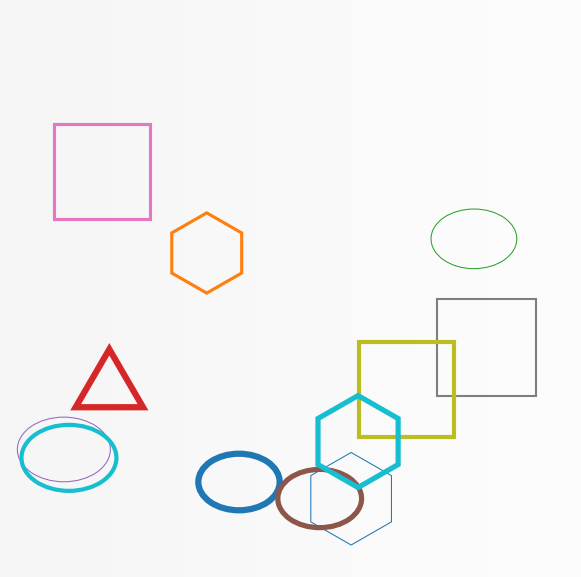[{"shape": "hexagon", "thickness": 0.5, "radius": 0.4, "center": [0.604, 0.136]}, {"shape": "oval", "thickness": 3, "radius": 0.35, "center": [0.411, 0.164]}, {"shape": "hexagon", "thickness": 1.5, "radius": 0.35, "center": [0.356, 0.561]}, {"shape": "oval", "thickness": 0.5, "radius": 0.37, "center": [0.815, 0.586]}, {"shape": "triangle", "thickness": 3, "radius": 0.33, "center": [0.188, 0.327]}, {"shape": "oval", "thickness": 0.5, "radius": 0.4, "center": [0.11, 0.221]}, {"shape": "oval", "thickness": 2.5, "radius": 0.36, "center": [0.55, 0.136]}, {"shape": "square", "thickness": 1.5, "radius": 0.41, "center": [0.176, 0.703]}, {"shape": "square", "thickness": 1, "radius": 0.42, "center": [0.837, 0.397]}, {"shape": "square", "thickness": 2, "radius": 0.41, "center": [0.7, 0.325]}, {"shape": "hexagon", "thickness": 2.5, "radius": 0.4, "center": [0.616, 0.235]}, {"shape": "oval", "thickness": 2, "radius": 0.41, "center": [0.119, 0.206]}]